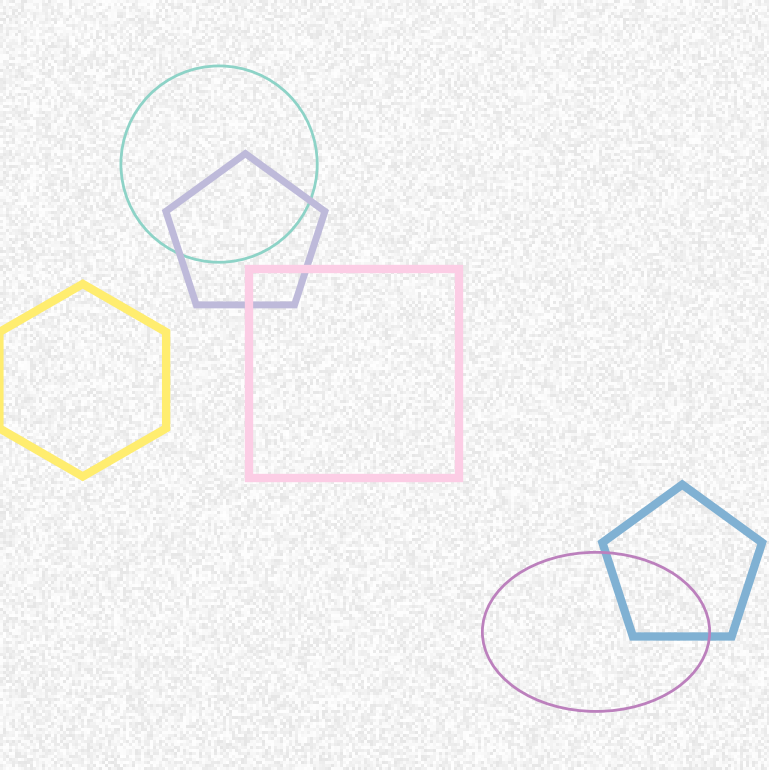[{"shape": "circle", "thickness": 1, "radius": 0.64, "center": [0.284, 0.787]}, {"shape": "pentagon", "thickness": 2.5, "radius": 0.54, "center": [0.319, 0.692]}, {"shape": "pentagon", "thickness": 3, "radius": 0.55, "center": [0.886, 0.262]}, {"shape": "square", "thickness": 3, "radius": 0.68, "center": [0.46, 0.515]}, {"shape": "oval", "thickness": 1, "radius": 0.74, "center": [0.774, 0.179]}, {"shape": "hexagon", "thickness": 3, "radius": 0.63, "center": [0.107, 0.506]}]